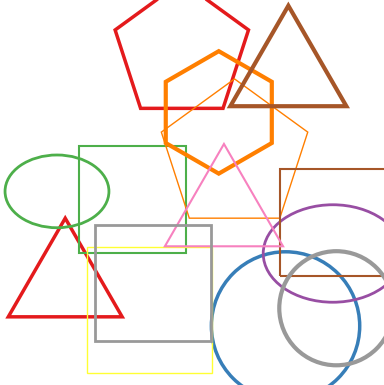[{"shape": "pentagon", "thickness": 2.5, "radius": 0.91, "center": [0.472, 0.866]}, {"shape": "triangle", "thickness": 2.5, "radius": 0.85, "center": [0.169, 0.262]}, {"shape": "circle", "thickness": 2.5, "radius": 0.96, "center": [0.742, 0.153]}, {"shape": "square", "thickness": 1.5, "radius": 0.7, "center": [0.344, 0.482]}, {"shape": "oval", "thickness": 2, "radius": 0.67, "center": [0.148, 0.503]}, {"shape": "oval", "thickness": 2, "radius": 0.9, "center": [0.865, 0.342]}, {"shape": "hexagon", "thickness": 3, "radius": 0.8, "center": [0.568, 0.708]}, {"shape": "pentagon", "thickness": 1, "radius": 1.0, "center": [0.609, 0.595]}, {"shape": "square", "thickness": 1, "radius": 0.81, "center": [0.389, 0.195]}, {"shape": "square", "thickness": 1.5, "radius": 0.69, "center": [0.865, 0.422]}, {"shape": "triangle", "thickness": 3, "radius": 0.87, "center": [0.749, 0.811]}, {"shape": "triangle", "thickness": 1.5, "radius": 0.89, "center": [0.582, 0.449]}, {"shape": "square", "thickness": 2, "radius": 0.75, "center": [0.398, 0.265]}, {"shape": "circle", "thickness": 3, "radius": 0.74, "center": [0.874, 0.199]}]